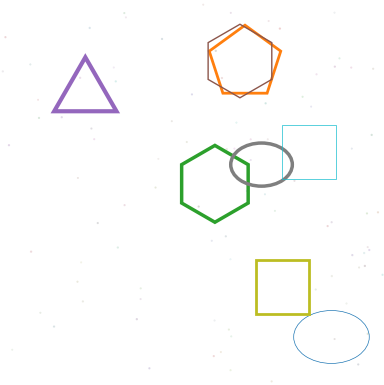[{"shape": "oval", "thickness": 0.5, "radius": 0.49, "center": [0.861, 0.125]}, {"shape": "pentagon", "thickness": 2, "radius": 0.49, "center": [0.636, 0.837]}, {"shape": "hexagon", "thickness": 2.5, "radius": 0.5, "center": [0.558, 0.523]}, {"shape": "triangle", "thickness": 3, "radius": 0.47, "center": [0.222, 0.758]}, {"shape": "hexagon", "thickness": 1, "radius": 0.48, "center": [0.623, 0.842]}, {"shape": "oval", "thickness": 2.5, "radius": 0.4, "center": [0.679, 0.572]}, {"shape": "square", "thickness": 2, "radius": 0.35, "center": [0.734, 0.254]}, {"shape": "square", "thickness": 0.5, "radius": 0.35, "center": [0.802, 0.605]}]